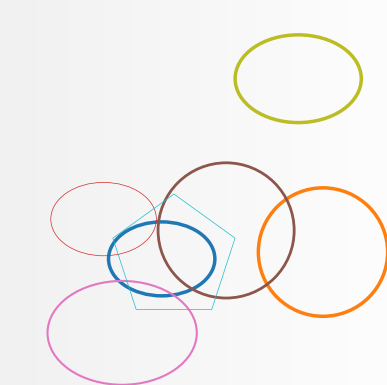[{"shape": "oval", "thickness": 2.5, "radius": 0.69, "center": [0.417, 0.328]}, {"shape": "circle", "thickness": 2.5, "radius": 0.83, "center": [0.834, 0.345]}, {"shape": "oval", "thickness": 0.5, "radius": 0.68, "center": [0.267, 0.431]}, {"shape": "circle", "thickness": 2, "radius": 0.88, "center": [0.584, 0.402]}, {"shape": "oval", "thickness": 1.5, "radius": 0.96, "center": [0.315, 0.135]}, {"shape": "oval", "thickness": 2.5, "radius": 0.81, "center": [0.77, 0.796]}, {"shape": "pentagon", "thickness": 0.5, "radius": 0.83, "center": [0.449, 0.33]}]